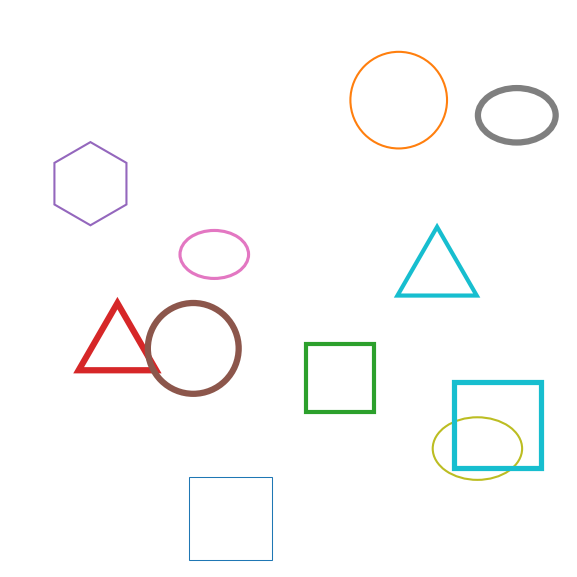[{"shape": "square", "thickness": 0.5, "radius": 0.36, "center": [0.399, 0.101]}, {"shape": "circle", "thickness": 1, "radius": 0.42, "center": [0.69, 0.826]}, {"shape": "square", "thickness": 2, "radius": 0.3, "center": [0.588, 0.344]}, {"shape": "triangle", "thickness": 3, "radius": 0.39, "center": [0.203, 0.397]}, {"shape": "hexagon", "thickness": 1, "radius": 0.36, "center": [0.157, 0.681]}, {"shape": "circle", "thickness": 3, "radius": 0.39, "center": [0.335, 0.396]}, {"shape": "oval", "thickness": 1.5, "radius": 0.3, "center": [0.371, 0.559]}, {"shape": "oval", "thickness": 3, "radius": 0.34, "center": [0.895, 0.8]}, {"shape": "oval", "thickness": 1, "radius": 0.39, "center": [0.827, 0.222]}, {"shape": "square", "thickness": 2.5, "radius": 0.37, "center": [0.861, 0.263]}, {"shape": "triangle", "thickness": 2, "radius": 0.4, "center": [0.757, 0.527]}]